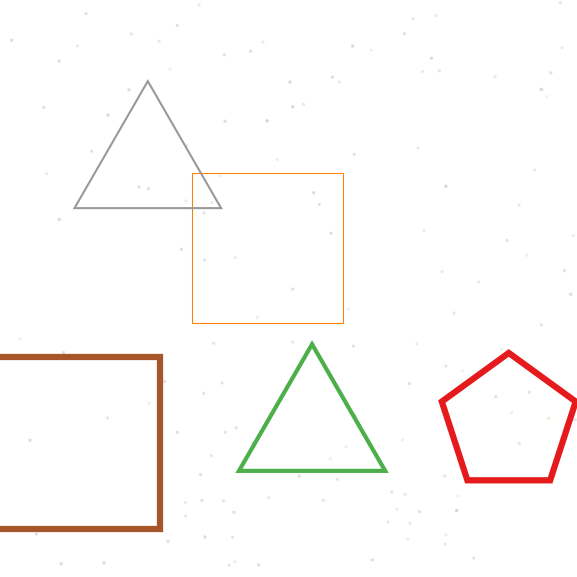[{"shape": "pentagon", "thickness": 3, "radius": 0.61, "center": [0.881, 0.266]}, {"shape": "triangle", "thickness": 2, "radius": 0.73, "center": [0.54, 0.257]}, {"shape": "square", "thickness": 0.5, "radius": 0.65, "center": [0.463, 0.57]}, {"shape": "square", "thickness": 3, "radius": 0.75, "center": [0.127, 0.232]}, {"shape": "triangle", "thickness": 1, "radius": 0.73, "center": [0.256, 0.712]}]